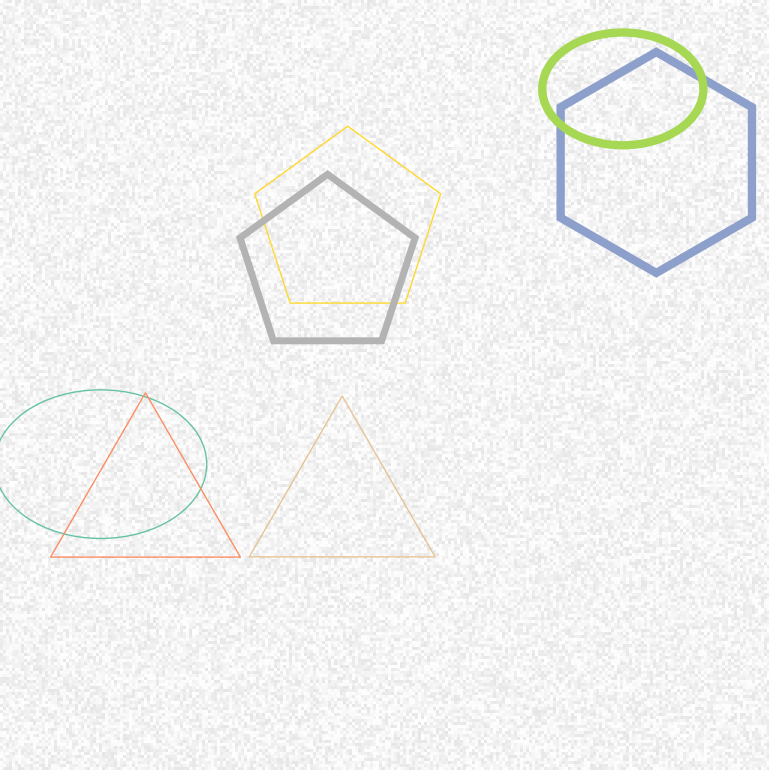[{"shape": "oval", "thickness": 0.5, "radius": 0.69, "center": [0.131, 0.397]}, {"shape": "triangle", "thickness": 0.5, "radius": 0.71, "center": [0.189, 0.348]}, {"shape": "hexagon", "thickness": 3, "radius": 0.72, "center": [0.852, 0.789]}, {"shape": "oval", "thickness": 3, "radius": 0.52, "center": [0.809, 0.885]}, {"shape": "pentagon", "thickness": 0.5, "radius": 0.63, "center": [0.452, 0.709]}, {"shape": "triangle", "thickness": 0.5, "radius": 0.7, "center": [0.444, 0.346]}, {"shape": "pentagon", "thickness": 2.5, "radius": 0.6, "center": [0.425, 0.654]}]